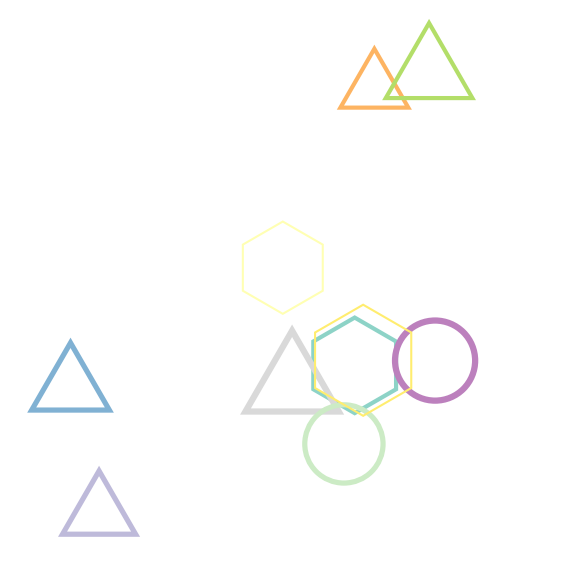[{"shape": "hexagon", "thickness": 2, "radius": 0.41, "center": [0.614, 0.366]}, {"shape": "hexagon", "thickness": 1, "radius": 0.4, "center": [0.49, 0.536]}, {"shape": "triangle", "thickness": 2.5, "radius": 0.37, "center": [0.172, 0.111]}, {"shape": "triangle", "thickness": 2.5, "radius": 0.39, "center": [0.122, 0.328]}, {"shape": "triangle", "thickness": 2, "radius": 0.34, "center": [0.648, 0.847]}, {"shape": "triangle", "thickness": 2, "radius": 0.43, "center": [0.743, 0.873]}, {"shape": "triangle", "thickness": 3, "radius": 0.47, "center": [0.506, 0.333]}, {"shape": "circle", "thickness": 3, "radius": 0.35, "center": [0.753, 0.375]}, {"shape": "circle", "thickness": 2.5, "radius": 0.34, "center": [0.596, 0.23]}, {"shape": "hexagon", "thickness": 1, "radius": 0.48, "center": [0.629, 0.375]}]